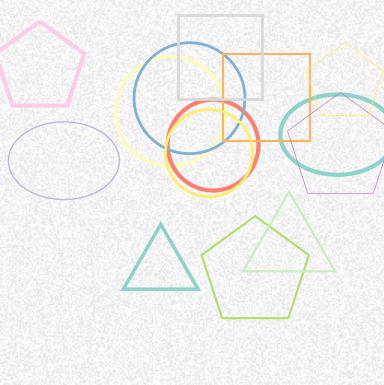[{"shape": "triangle", "thickness": 2.5, "radius": 0.56, "center": [0.418, 0.305]}, {"shape": "oval", "thickness": 3, "radius": 0.75, "center": [0.877, 0.65]}, {"shape": "circle", "thickness": 2, "radius": 0.71, "center": [0.443, 0.71]}, {"shape": "oval", "thickness": 1, "radius": 0.72, "center": [0.166, 0.583]}, {"shape": "circle", "thickness": 3, "radius": 0.59, "center": [0.553, 0.623]}, {"shape": "circle", "thickness": 2, "radius": 0.72, "center": [0.492, 0.745]}, {"shape": "square", "thickness": 1.5, "radius": 0.57, "center": [0.692, 0.747]}, {"shape": "pentagon", "thickness": 1.5, "radius": 0.73, "center": [0.663, 0.292]}, {"shape": "pentagon", "thickness": 3, "radius": 0.6, "center": [0.104, 0.823]}, {"shape": "square", "thickness": 2, "radius": 0.55, "center": [0.572, 0.852]}, {"shape": "pentagon", "thickness": 0.5, "radius": 0.72, "center": [0.884, 0.615]}, {"shape": "triangle", "thickness": 1.5, "radius": 0.69, "center": [0.751, 0.364]}, {"shape": "circle", "thickness": 2, "radius": 0.57, "center": [0.543, 0.602]}, {"shape": "pentagon", "thickness": 0.5, "radius": 0.52, "center": [0.895, 0.784]}]